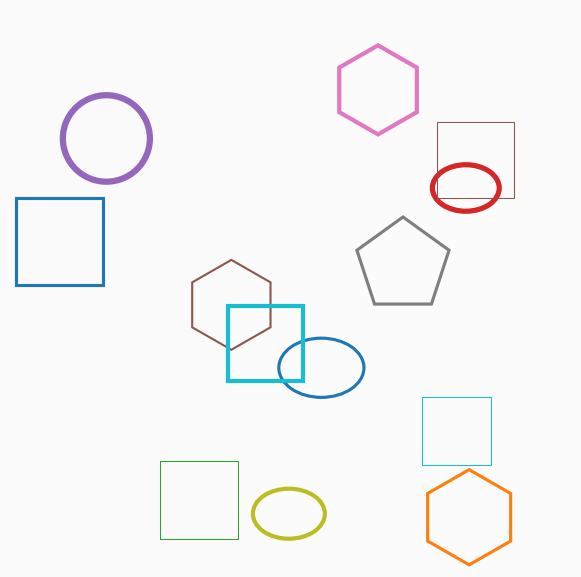[{"shape": "square", "thickness": 1.5, "radius": 0.37, "center": [0.103, 0.581]}, {"shape": "oval", "thickness": 1.5, "radius": 0.37, "center": [0.553, 0.362]}, {"shape": "hexagon", "thickness": 1.5, "radius": 0.41, "center": [0.807, 0.103]}, {"shape": "square", "thickness": 0.5, "radius": 0.34, "center": [0.342, 0.133]}, {"shape": "oval", "thickness": 2.5, "radius": 0.29, "center": [0.801, 0.674]}, {"shape": "circle", "thickness": 3, "radius": 0.37, "center": [0.183, 0.759]}, {"shape": "square", "thickness": 0.5, "radius": 0.33, "center": [0.818, 0.722]}, {"shape": "hexagon", "thickness": 1, "radius": 0.39, "center": [0.398, 0.471]}, {"shape": "hexagon", "thickness": 2, "radius": 0.39, "center": [0.65, 0.844]}, {"shape": "pentagon", "thickness": 1.5, "radius": 0.42, "center": [0.693, 0.54]}, {"shape": "oval", "thickness": 2, "radius": 0.31, "center": [0.497, 0.11]}, {"shape": "square", "thickness": 0.5, "radius": 0.29, "center": [0.786, 0.254]}, {"shape": "square", "thickness": 2, "radius": 0.32, "center": [0.456, 0.404]}]